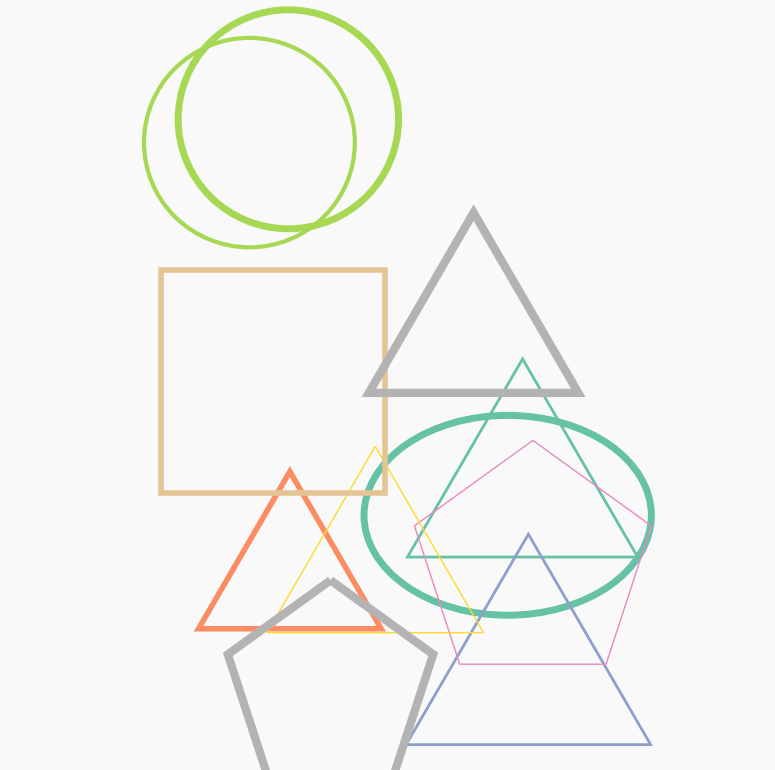[{"shape": "oval", "thickness": 2.5, "radius": 0.93, "center": [0.655, 0.331]}, {"shape": "triangle", "thickness": 1, "radius": 0.86, "center": [0.674, 0.362]}, {"shape": "triangle", "thickness": 2, "radius": 0.68, "center": [0.374, 0.251]}, {"shape": "triangle", "thickness": 1, "radius": 0.91, "center": [0.682, 0.124]}, {"shape": "pentagon", "thickness": 0.5, "radius": 0.8, "center": [0.688, 0.267]}, {"shape": "circle", "thickness": 2.5, "radius": 0.71, "center": [0.372, 0.845]}, {"shape": "circle", "thickness": 1.5, "radius": 0.68, "center": [0.322, 0.815]}, {"shape": "triangle", "thickness": 0.5, "radius": 0.81, "center": [0.484, 0.259]}, {"shape": "square", "thickness": 2, "radius": 0.72, "center": [0.352, 0.505]}, {"shape": "triangle", "thickness": 3, "radius": 0.78, "center": [0.611, 0.568]}, {"shape": "pentagon", "thickness": 3, "radius": 0.7, "center": [0.426, 0.107]}]